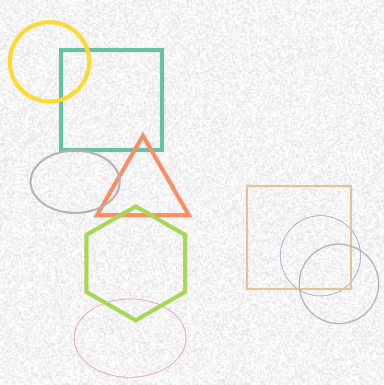[{"shape": "square", "thickness": 3, "radius": 0.65, "center": [0.29, 0.741]}, {"shape": "triangle", "thickness": 3, "radius": 0.69, "center": [0.371, 0.51]}, {"shape": "circle", "thickness": 0.5, "radius": 0.52, "center": [0.833, 0.336]}, {"shape": "oval", "thickness": 0.5, "radius": 0.73, "center": [0.338, 0.122]}, {"shape": "hexagon", "thickness": 3, "radius": 0.74, "center": [0.353, 0.316]}, {"shape": "circle", "thickness": 3, "radius": 0.52, "center": [0.129, 0.839]}, {"shape": "square", "thickness": 1.5, "radius": 0.67, "center": [0.777, 0.383]}, {"shape": "circle", "thickness": 1, "radius": 0.52, "center": [0.88, 0.263]}, {"shape": "oval", "thickness": 1.5, "radius": 0.58, "center": [0.195, 0.528]}]